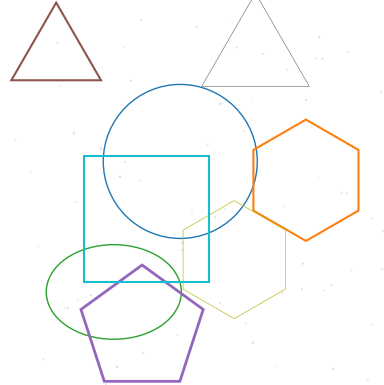[{"shape": "circle", "thickness": 1, "radius": 1.0, "center": [0.468, 0.581]}, {"shape": "hexagon", "thickness": 1.5, "radius": 0.79, "center": [0.795, 0.532]}, {"shape": "oval", "thickness": 1, "radius": 0.88, "center": [0.296, 0.242]}, {"shape": "pentagon", "thickness": 2, "radius": 0.83, "center": [0.369, 0.145]}, {"shape": "triangle", "thickness": 1.5, "radius": 0.67, "center": [0.146, 0.859]}, {"shape": "triangle", "thickness": 0.5, "radius": 0.81, "center": [0.664, 0.856]}, {"shape": "hexagon", "thickness": 0.5, "radius": 0.77, "center": [0.608, 0.326]}, {"shape": "square", "thickness": 1.5, "radius": 0.82, "center": [0.381, 0.43]}]